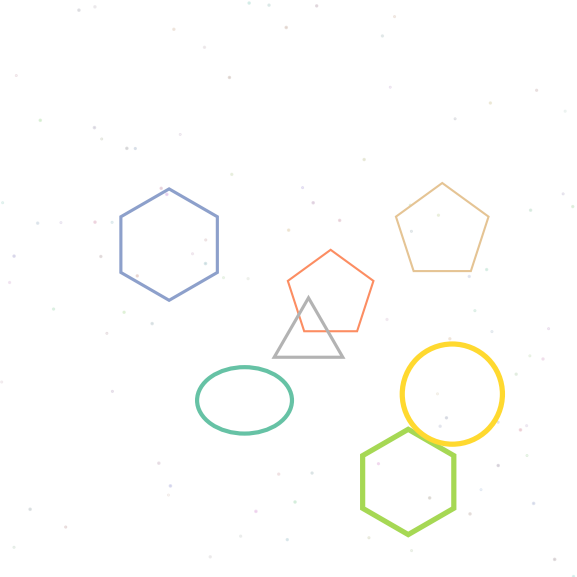[{"shape": "oval", "thickness": 2, "radius": 0.41, "center": [0.423, 0.306]}, {"shape": "pentagon", "thickness": 1, "radius": 0.39, "center": [0.573, 0.489]}, {"shape": "hexagon", "thickness": 1.5, "radius": 0.48, "center": [0.293, 0.576]}, {"shape": "hexagon", "thickness": 2.5, "radius": 0.46, "center": [0.707, 0.165]}, {"shape": "circle", "thickness": 2.5, "radius": 0.43, "center": [0.783, 0.317]}, {"shape": "pentagon", "thickness": 1, "radius": 0.42, "center": [0.766, 0.598]}, {"shape": "triangle", "thickness": 1.5, "radius": 0.34, "center": [0.534, 0.415]}]